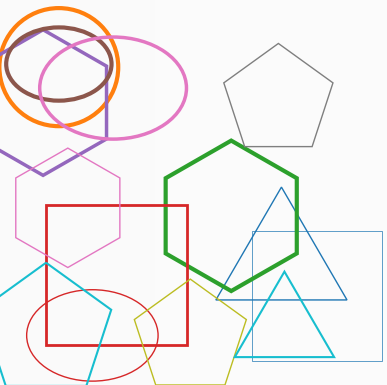[{"shape": "square", "thickness": 0.5, "radius": 0.84, "center": [0.818, 0.231]}, {"shape": "triangle", "thickness": 1, "radius": 0.98, "center": [0.726, 0.319]}, {"shape": "circle", "thickness": 3, "radius": 0.77, "center": [0.152, 0.826]}, {"shape": "hexagon", "thickness": 3, "radius": 0.98, "center": [0.597, 0.439]}, {"shape": "oval", "thickness": 1, "radius": 0.85, "center": [0.238, 0.129]}, {"shape": "square", "thickness": 2, "radius": 0.91, "center": [0.3, 0.286]}, {"shape": "hexagon", "thickness": 2.5, "radius": 0.95, "center": [0.111, 0.734]}, {"shape": "oval", "thickness": 3, "radius": 0.68, "center": [0.152, 0.834]}, {"shape": "hexagon", "thickness": 1, "radius": 0.78, "center": [0.175, 0.46]}, {"shape": "oval", "thickness": 2.5, "radius": 0.95, "center": [0.292, 0.771]}, {"shape": "pentagon", "thickness": 1, "radius": 0.74, "center": [0.718, 0.739]}, {"shape": "pentagon", "thickness": 1, "radius": 0.76, "center": [0.491, 0.123]}, {"shape": "triangle", "thickness": 1.5, "radius": 0.74, "center": [0.734, 0.146]}, {"shape": "pentagon", "thickness": 1.5, "radius": 0.88, "center": [0.119, 0.141]}]